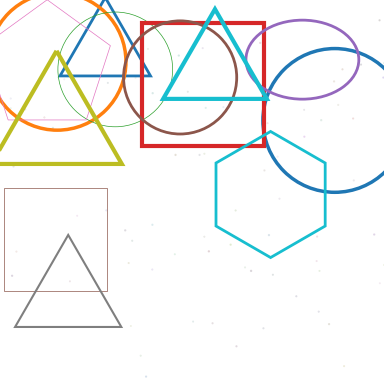[{"shape": "circle", "thickness": 2.5, "radius": 0.93, "center": [0.87, 0.687]}, {"shape": "triangle", "thickness": 2, "radius": 0.68, "center": [0.273, 0.871]}, {"shape": "circle", "thickness": 2.5, "radius": 0.89, "center": [0.149, 0.84]}, {"shape": "circle", "thickness": 0.5, "radius": 0.75, "center": [0.299, 0.82]}, {"shape": "square", "thickness": 3, "radius": 0.8, "center": [0.527, 0.781]}, {"shape": "oval", "thickness": 2, "radius": 0.73, "center": [0.785, 0.845]}, {"shape": "square", "thickness": 0.5, "radius": 0.67, "center": [0.144, 0.379]}, {"shape": "circle", "thickness": 2, "radius": 0.73, "center": [0.468, 0.799]}, {"shape": "pentagon", "thickness": 0.5, "radius": 0.86, "center": [0.123, 0.828]}, {"shape": "triangle", "thickness": 1.5, "radius": 0.8, "center": [0.177, 0.23]}, {"shape": "triangle", "thickness": 3, "radius": 0.98, "center": [0.147, 0.672]}, {"shape": "triangle", "thickness": 3, "radius": 0.78, "center": [0.558, 0.821]}, {"shape": "hexagon", "thickness": 2, "radius": 0.82, "center": [0.703, 0.495]}]